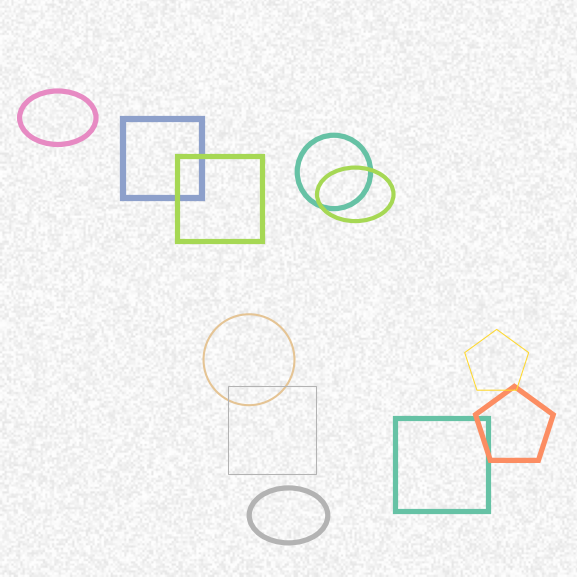[{"shape": "square", "thickness": 2.5, "radius": 0.4, "center": [0.764, 0.194]}, {"shape": "circle", "thickness": 2.5, "radius": 0.32, "center": [0.578, 0.701]}, {"shape": "pentagon", "thickness": 2.5, "radius": 0.35, "center": [0.891, 0.259]}, {"shape": "square", "thickness": 3, "radius": 0.34, "center": [0.281, 0.725]}, {"shape": "oval", "thickness": 2.5, "radius": 0.33, "center": [0.1, 0.795]}, {"shape": "square", "thickness": 2.5, "radius": 0.37, "center": [0.38, 0.655]}, {"shape": "oval", "thickness": 2, "radius": 0.33, "center": [0.615, 0.663]}, {"shape": "pentagon", "thickness": 0.5, "radius": 0.29, "center": [0.86, 0.371]}, {"shape": "circle", "thickness": 1, "radius": 0.39, "center": [0.431, 0.376]}, {"shape": "square", "thickness": 0.5, "radius": 0.38, "center": [0.471, 0.255]}, {"shape": "oval", "thickness": 2.5, "radius": 0.34, "center": [0.5, 0.107]}]